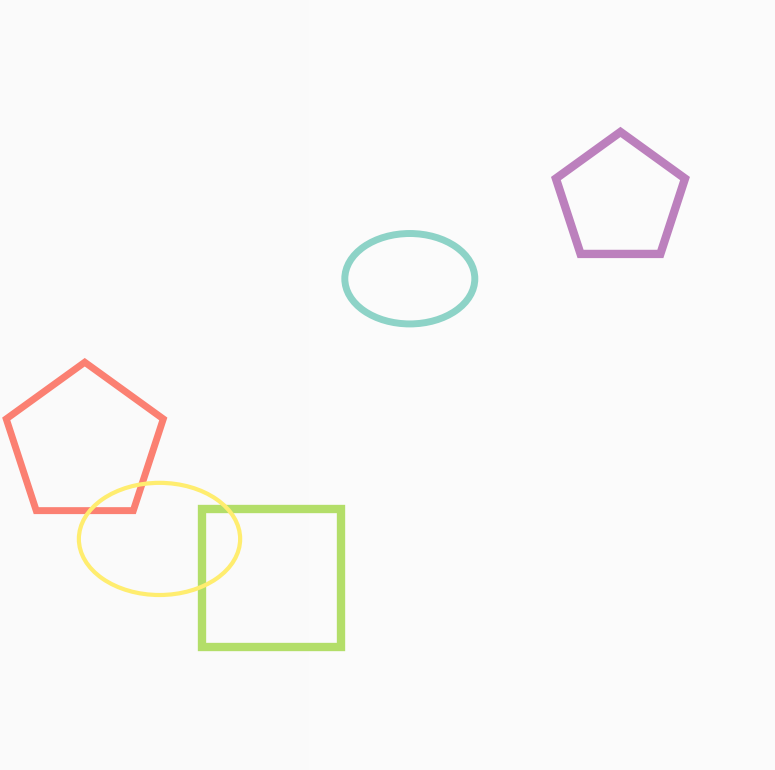[{"shape": "oval", "thickness": 2.5, "radius": 0.42, "center": [0.529, 0.638]}, {"shape": "pentagon", "thickness": 2.5, "radius": 0.53, "center": [0.109, 0.423]}, {"shape": "square", "thickness": 3, "radius": 0.45, "center": [0.35, 0.249]}, {"shape": "pentagon", "thickness": 3, "radius": 0.44, "center": [0.801, 0.741]}, {"shape": "oval", "thickness": 1.5, "radius": 0.52, "center": [0.206, 0.3]}]